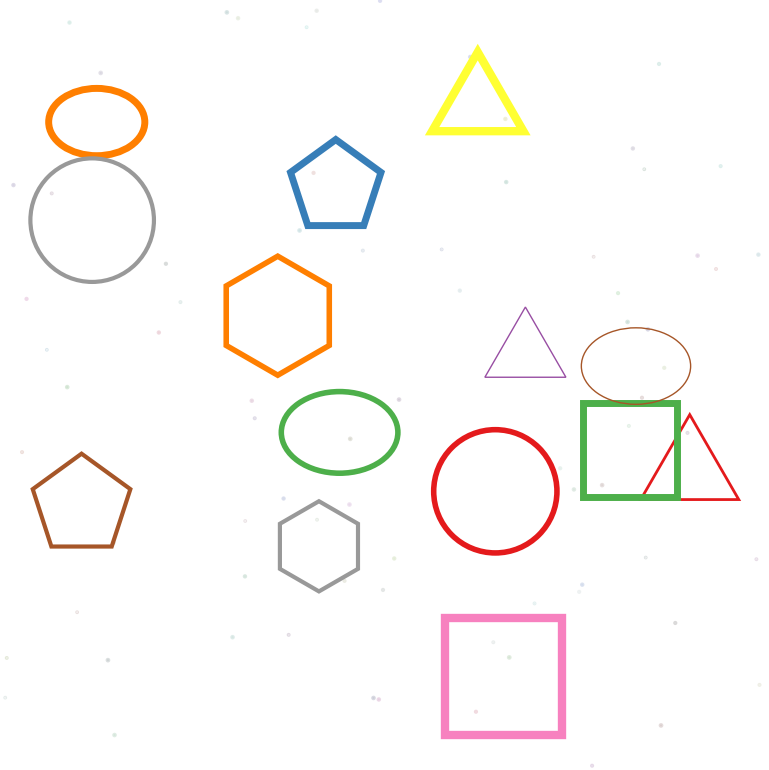[{"shape": "circle", "thickness": 2, "radius": 0.4, "center": [0.643, 0.362]}, {"shape": "triangle", "thickness": 1, "radius": 0.37, "center": [0.896, 0.388]}, {"shape": "pentagon", "thickness": 2.5, "radius": 0.31, "center": [0.436, 0.757]}, {"shape": "square", "thickness": 2.5, "radius": 0.31, "center": [0.819, 0.415]}, {"shape": "oval", "thickness": 2, "radius": 0.38, "center": [0.441, 0.438]}, {"shape": "triangle", "thickness": 0.5, "radius": 0.3, "center": [0.682, 0.54]}, {"shape": "oval", "thickness": 2.5, "radius": 0.31, "center": [0.126, 0.842]}, {"shape": "hexagon", "thickness": 2, "radius": 0.39, "center": [0.361, 0.59]}, {"shape": "triangle", "thickness": 3, "radius": 0.34, "center": [0.62, 0.864]}, {"shape": "pentagon", "thickness": 1.5, "radius": 0.33, "center": [0.106, 0.344]}, {"shape": "oval", "thickness": 0.5, "radius": 0.35, "center": [0.826, 0.525]}, {"shape": "square", "thickness": 3, "radius": 0.38, "center": [0.654, 0.121]}, {"shape": "hexagon", "thickness": 1.5, "radius": 0.29, "center": [0.414, 0.29]}, {"shape": "circle", "thickness": 1.5, "radius": 0.4, "center": [0.12, 0.714]}]